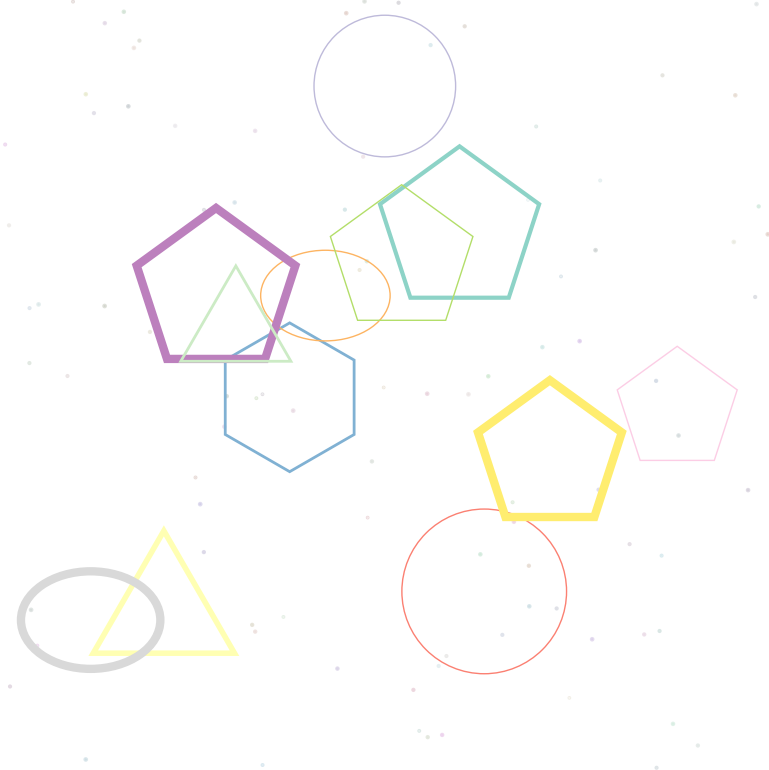[{"shape": "pentagon", "thickness": 1.5, "radius": 0.54, "center": [0.597, 0.701]}, {"shape": "triangle", "thickness": 2, "radius": 0.53, "center": [0.213, 0.205]}, {"shape": "circle", "thickness": 0.5, "radius": 0.46, "center": [0.5, 0.888]}, {"shape": "circle", "thickness": 0.5, "radius": 0.53, "center": [0.629, 0.232]}, {"shape": "hexagon", "thickness": 1, "radius": 0.48, "center": [0.376, 0.484]}, {"shape": "oval", "thickness": 0.5, "radius": 0.42, "center": [0.423, 0.616]}, {"shape": "pentagon", "thickness": 0.5, "radius": 0.49, "center": [0.522, 0.663]}, {"shape": "pentagon", "thickness": 0.5, "radius": 0.41, "center": [0.88, 0.468]}, {"shape": "oval", "thickness": 3, "radius": 0.45, "center": [0.118, 0.195]}, {"shape": "pentagon", "thickness": 3, "radius": 0.54, "center": [0.281, 0.622]}, {"shape": "triangle", "thickness": 1, "radius": 0.41, "center": [0.306, 0.572]}, {"shape": "pentagon", "thickness": 3, "radius": 0.49, "center": [0.714, 0.408]}]